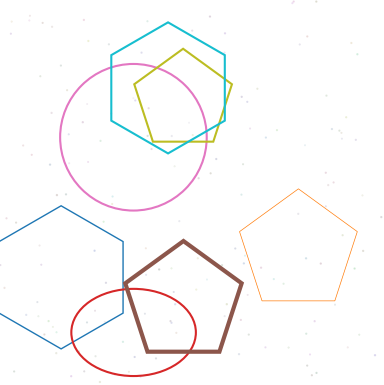[{"shape": "hexagon", "thickness": 1, "radius": 0.93, "center": [0.159, 0.28]}, {"shape": "pentagon", "thickness": 0.5, "radius": 0.8, "center": [0.775, 0.349]}, {"shape": "oval", "thickness": 1.5, "radius": 0.81, "center": [0.347, 0.136]}, {"shape": "pentagon", "thickness": 3, "radius": 0.79, "center": [0.477, 0.215]}, {"shape": "circle", "thickness": 1.5, "radius": 0.95, "center": [0.347, 0.643]}, {"shape": "pentagon", "thickness": 1.5, "radius": 0.67, "center": [0.476, 0.74]}, {"shape": "hexagon", "thickness": 1.5, "radius": 0.85, "center": [0.436, 0.772]}]